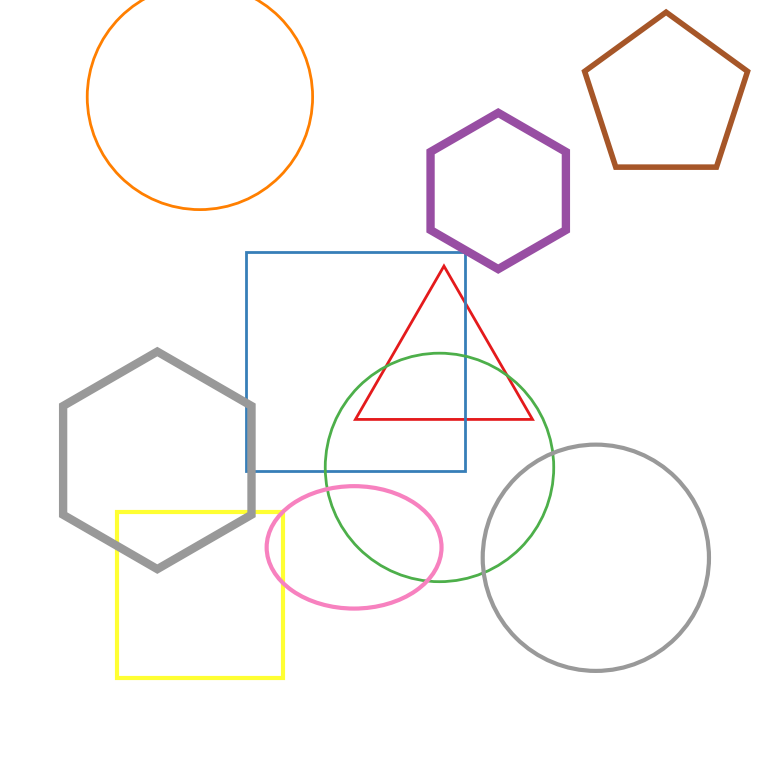[{"shape": "triangle", "thickness": 1, "radius": 0.66, "center": [0.577, 0.522]}, {"shape": "square", "thickness": 1, "radius": 0.71, "center": [0.462, 0.531]}, {"shape": "circle", "thickness": 1, "radius": 0.74, "center": [0.571, 0.393]}, {"shape": "hexagon", "thickness": 3, "radius": 0.51, "center": [0.647, 0.752]}, {"shape": "circle", "thickness": 1, "radius": 0.73, "center": [0.26, 0.874]}, {"shape": "square", "thickness": 1.5, "radius": 0.54, "center": [0.26, 0.227]}, {"shape": "pentagon", "thickness": 2, "radius": 0.56, "center": [0.865, 0.873]}, {"shape": "oval", "thickness": 1.5, "radius": 0.57, "center": [0.46, 0.289]}, {"shape": "hexagon", "thickness": 3, "radius": 0.71, "center": [0.204, 0.402]}, {"shape": "circle", "thickness": 1.5, "radius": 0.73, "center": [0.774, 0.276]}]